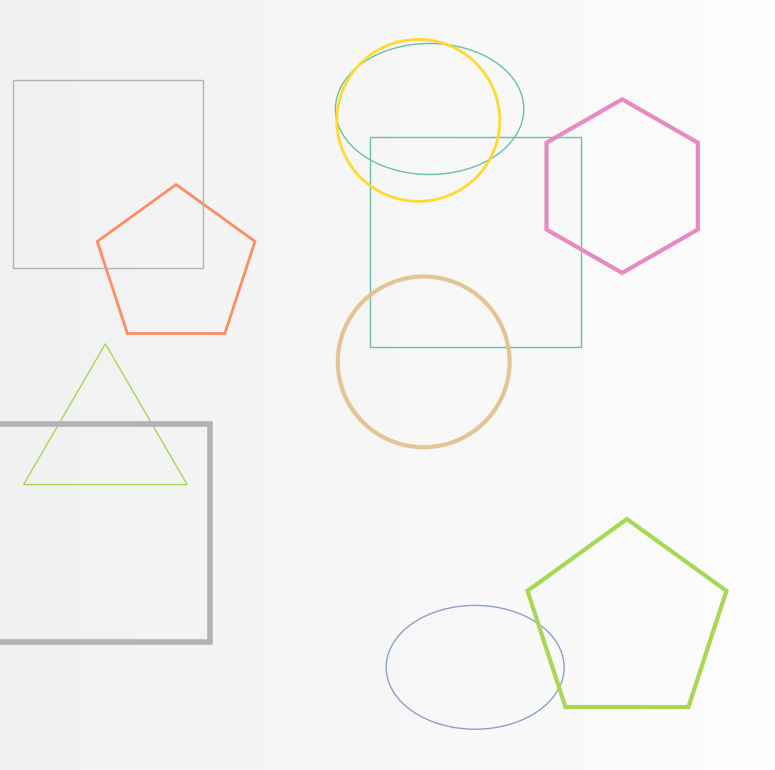[{"shape": "oval", "thickness": 0.5, "radius": 0.61, "center": [0.554, 0.858]}, {"shape": "square", "thickness": 0.5, "radius": 0.68, "center": [0.613, 0.686]}, {"shape": "pentagon", "thickness": 1, "radius": 0.53, "center": [0.227, 0.653]}, {"shape": "oval", "thickness": 0.5, "radius": 0.57, "center": [0.613, 0.133]}, {"shape": "hexagon", "thickness": 1.5, "radius": 0.56, "center": [0.803, 0.758]}, {"shape": "triangle", "thickness": 0.5, "radius": 0.61, "center": [0.136, 0.432]}, {"shape": "pentagon", "thickness": 1.5, "radius": 0.67, "center": [0.809, 0.191]}, {"shape": "circle", "thickness": 1, "radius": 0.53, "center": [0.54, 0.844]}, {"shape": "circle", "thickness": 1.5, "radius": 0.55, "center": [0.547, 0.53]}, {"shape": "square", "thickness": 0.5, "radius": 0.61, "center": [0.139, 0.774]}, {"shape": "square", "thickness": 2, "radius": 0.71, "center": [0.13, 0.307]}]